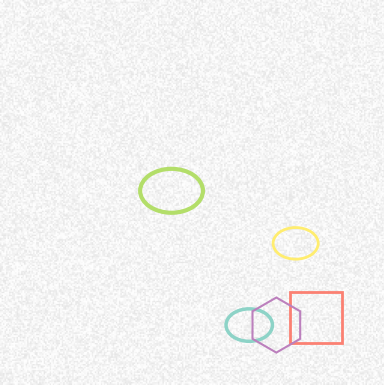[{"shape": "oval", "thickness": 2.5, "radius": 0.3, "center": [0.647, 0.156]}, {"shape": "square", "thickness": 2, "radius": 0.33, "center": [0.821, 0.175]}, {"shape": "oval", "thickness": 3, "radius": 0.41, "center": [0.446, 0.504]}, {"shape": "hexagon", "thickness": 1.5, "radius": 0.36, "center": [0.718, 0.156]}, {"shape": "oval", "thickness": 2, "radius": 0.29, "center": [0.768, 0.368]}]